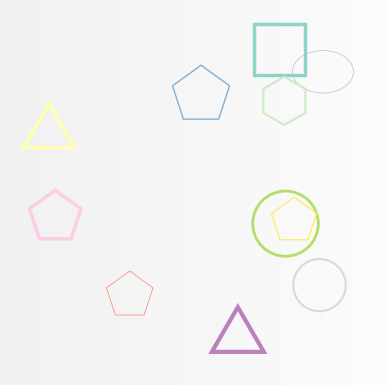[{"shape": "square", "thickness": 2.5, "radius": 0.33, "center": [0.721, 0.871]}, {"shape": "triangle", "thickness": 2.5, "radius": 0.38, "center": [0.127, 0.655]}, {"shape": "oval", "thickness": 0.5, "radius": 0.39, "center": [0.833, 0.814]}, {"shape": "pentagon", "thickness": 0.5, "radius": 0.32, "center": [0.335, 0.233]}, {"shape": "pentagon", "thickness": 1, "radius": 0.39, "center": [0.519, 0.753]}, {"shape": "circle", "thickness": 2, "radius": 0.42, "center": [0.737, 0.419]}, {"shape": "pentagon", "thickness": 2.5, "radius": 0.35, "center": [0.142, 0.436]}, {"shape": "circle", "thickness": 1.5, "radius": 0.34, "center": [0.825, 0.259]}, {"shape": "triangle", "thickness": 3, "radius": 0.39, "center": [0.614, 0.125]}, {"shape": "hexagon", "thickness": 1.5, "radius": 0.31, "center": [0.734, 0.738]}, {"shape": "pentagon", "thickness": 1, "radius": 0.31, "center": [0.759, 0.427]}]